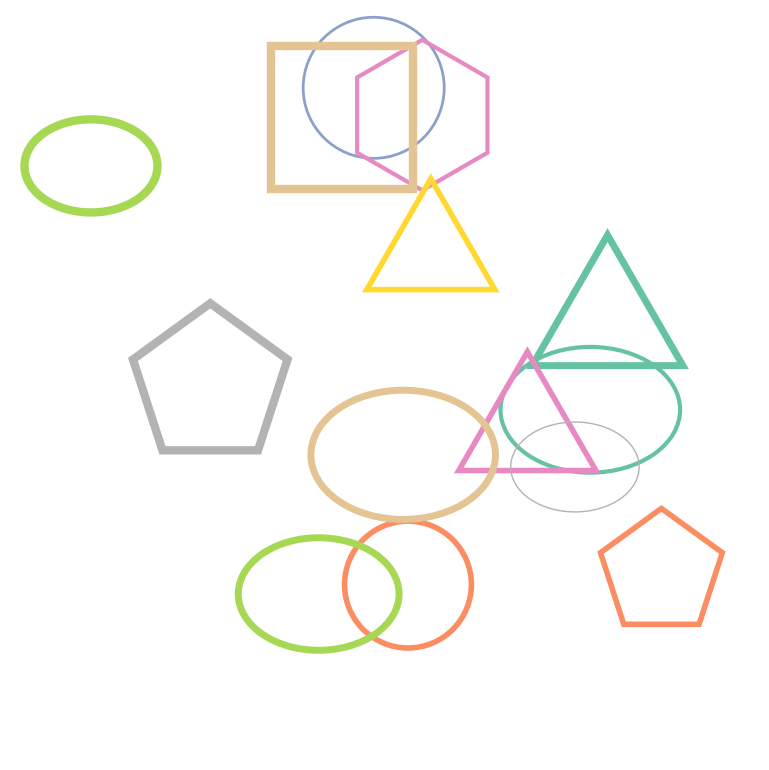[{"shape": "triangle", "thickness": 2.5, "radius": 0.57, "center": [0.789, 0.582]}, {"shape": "oval", "thickness": 1.5, "radius": 0.58, "center": [0.767, 0.468]}, {"shape": "pentagon", "thickness": 2, "radius": 0.42, "center": [0.859, 0.257]}, {"shape": "circle", "thickness": 2, "radius": 0.41, "center": [0.53, 0.241]}, {"shape": "circle", "thickness": 1, "radius": 0.46, "center": [0.485, 0.886]}, {"shape": "triangle", "thickness": 2, "radius": 0.51, "center": [0.685, 0.44]}, {"shape": "hexagon", "thickness": 1.5, "radius": 0.49, "center": [0.548, 0.851]}, {"shape": "oval", "thickness": 3, "radius": 0.43, "center": [0.118, 0.785]}, {"shape": "oval", "thickness": 2.5, "radius": 0.52, "center": [0.414, 0.229]}, {"shape": "triangle", "thickness": 2, "radius": 0.48, "center": [0.56, 0.672]}, {"shape": "square", "thickness": 3, "radius": 0.46, "center": [0.444, 0.848]}, {"shape": "oval", "thickness": 2.5, "radius": 0.6, "center": [0.524, 0.409]}, {"shape": "oval", "thickness": 0.5, "radius": 0.42, "center": [0.747, 0.394]}, {"shape": "pentagon", "thickness": 3, "radius": 0.53, "center": [0.273, 0.501]}]